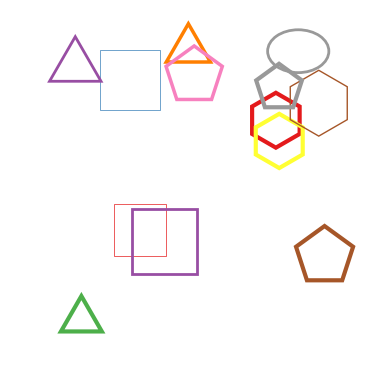[{"shape": "hexagon", "thickness": 3, "radius": 0.36, "center": [0.717, 0.688]}, {"shape": "square", "thickness": 0.5, "radius": 0.34, "center": [0.363, 0.402]}, {"shape": "square", "thickness": 0.5, "radius": 0.39, "center": [0.338, 0.792]}, {"shape": "triangle", "thickness": 3, "radius": 0.31, "center": [0.211, 0.17]}, {"shape": "triangle", "thickness": 2, "radius": 0.39, "center": [0.196, 0.828]}, {"shape": "square", "thickness": 2, "radius": 0.42, "center": [0.428, 0.373]}, {"shape": "triangle", "thickness": 2.5, "radius": 0.33, "center": [0.489, 0.872]}, {"shape": "hexagon", "thickness": 3, "radius": 0.35, "center": [0.725, 0.634]}, {"shape": "hexagon", "thickness": 1, "radius": 0.43, "center": [0.828, 0.732]}, {"shape": "pentagon", "thickness": 3, "radius": 0.39, "center": [0.843, 0.335]}, {"shape": "pentagon", "thickness": 2.5, "radius": 0.38, "center": [0.504, 0.804]}, {"shape": "pentagon", "thickness": 3, "radius": 0.31, "center": [0.725, 0.772]}, {"shape": "oval", "thickness": 2, "radius": 0.4, "center": [0.775, 0.867]}]